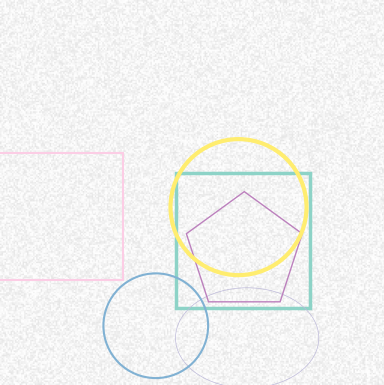[{"shape": "square", "thickness": 2.5, "radius": 0.88, "center": [0.631, 0.375]}, {"shape": "oval", "thickness": 0.5, "radius": 0.93, "center": [0.642, 0.122]}, {"shape": "circle", "thickness": 1.5, "radius": 0.68, "center": [0.405, 0.154]}, {"shape": "square", "thickness": 1.5, "radius": 0.82, "center": [0.156, 0.437]}, {"shape": "pentagon", "thickness": 1, "radius": 0.79, "center": [0.635, 0.344]}, {"shape": "circle", "thickness": 3, "radius": 0.88, "center": [0.619, 0.462]}]